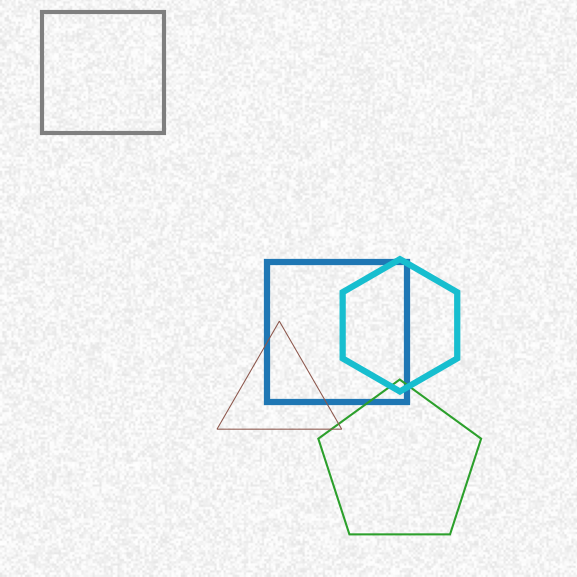[{"shape": "square", "thickness": 3, "radius": 0.6, "center": [0.584, 0.425]}, {"shape": "pentagon", "thickness": 1, "radius": 0.74, "center": [0.692, 0.194]}, {"shape": "triangle", "thickness": 0.5, "radius": 0.62, "center": [0.484, 0.318]}, {"shape": "square", "thickness": 2, "radius": 0.53, "center": [0.178, 0.874]}, {"shape": "hexagon", "thickness": 3, "radius": 0.57, "center": [0.693, 0.436]}]